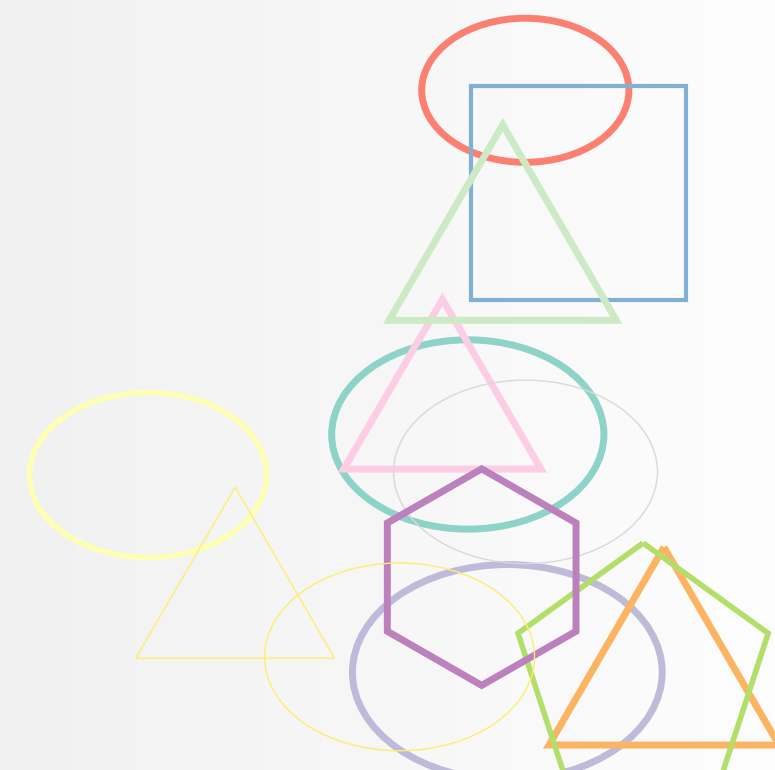[{"shape": "oval", "thickness": 2.5, "radius": 0.88, "center": [0.604, 0.436]}, {"shape": "oval", "thickness": 2, "radius": 0.76, "center": [0.191, 0.383]}, {"shape": "oval", "thickness": 2.5, "radius": 1.0, "center": [0.655, 0.127]}, {"shape": "oval", "thickness": 2.5, "radius": 0.67, "center": [0.678, 0.883]}, {"shape": "square", "thickness": 1.5, "radius": 0.7, "center": [0.746, 0.749]}, {"shape": "triangle", "thickness": 2.5, "radius": 0.86, "center": [0.857, 0.118]}, {"shape": "pentagon", "thickness": 2, "radius": 0.85, "center": [0.83, 0.125]}, {"shape": "triangle", "thickness": 2.5, "radius": 0.73, "center": [0.571, 0.464]}, {"shape": "oval", "thickness": 0.5, "radius": 0.85, "center": [0.678, 0.387]}, {"shape": "hexagon", "thickness": 2.5, "radius": 0.7, "center": [0.622, 0.25]}, {"shape": "triangle", "thickness": 2.5, "radius": 0.85, "center": [0.649, 0.669]}, {"shape": "oval", "thickness": 0.5, "radius": 0.87, "center": [0.516, 0.147]}, {"shape": "triangle", "thickness": 0.5, "radius": 0.74, "center": [0.303, 0.219]}]